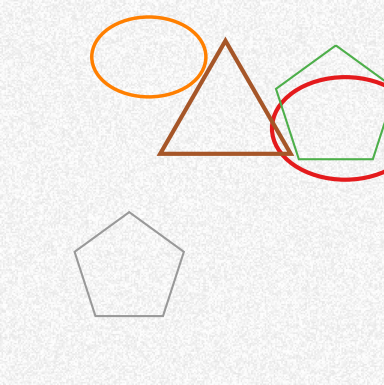[{"shape": "oval", "thickness": 3, "radius": 0.95, "center": [0.897, 0.666]}, {"shape": "pentagon", "thickness": 1.5, "radius": 0.82, "center": [0.872, 0.719]}, {"shape": "oval", "thickness": 2.5, "radius": 0.74, "center": [0.387, 0.852]}, {"shape": "triangle", "thickness": 3, "radius": 0.98, "center": [0.586, 0.698]}, {"shape": "pentagon", "thickness": 1.5, "radius": 0.75, "center": [0.336, 0.3]}]